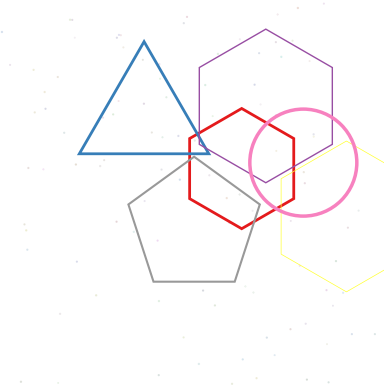[{"shape": "hexagon", "thickness": 2, "radius": 0.78, "center": [0.628, 0.562]}, {"shape": "triangle", "thickness": 2, "radius": 0.97, "center": [0.374, 0.698]}, {"shape": "hexagon", "thickness": 1, "radius": 1.0, "center": [0.69, 0.725]}, {"shape": "hexagon", "thickness": 0.5, "radius": 0.98, "center": [0.9, 0.438]}, {"shape": "circle", "thickness": 2.5, "radius": 0.69, "center": [0.788, 0.578]}, {"shape": "pentagon", "thickness": 1.5, "radius": 0.9, "center": [0.504, 0.414]}]